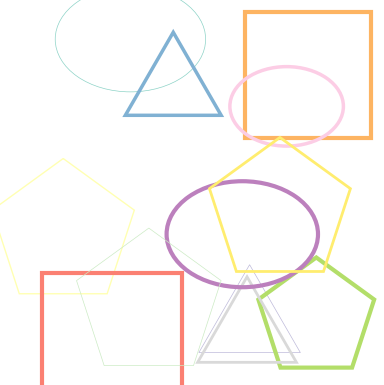[{"shape": "oval", "thickness": 0.5, "radius": 0.98, "center": [0.339, 0.898]}, {"shape": "pentagon", "thickness": 1, "radius": 0.97, "center": [0.164, 0.394]}, {"shape": "triangle", "thickness": 0.5, "radius": 0.76, "center": [0.648, 0.16]}, {"shape": "square", "thickness": 3, "radius": 0.91, "center": [0.29, 0.109]}, {"shape": "triangle", "thickness": 2.5, "radius": 0.72, "center": [0.45, 0.772]}, {"shape": "square", "thickness": 3, "radius": 0.82, "center": [0.799, 0.806]}, {"shape": "pentagon", "thickness": 3, "radius": 0.79, "center": [0.822, 0.173]}, {"shape": "oval", "thickness": 2.5, "radius": 0.74, "center": [0.745, 0.724]}, {"shape": "triangle", "thickness": 2, "radius": 0.74, "center": [0.642, 0.133]}, {"shape": "oval", "thickness": 3, "radius": 0.98, "center": [0.629, 0.392]}, {"shape": "pentagon", "thickness": 0.5, "radius": 0.99, "center": [0.387, 0.21]}, {"shape": "pentagon", "thickness": 2, "radius": 0.96, "center": [0.727, 0.451]}]